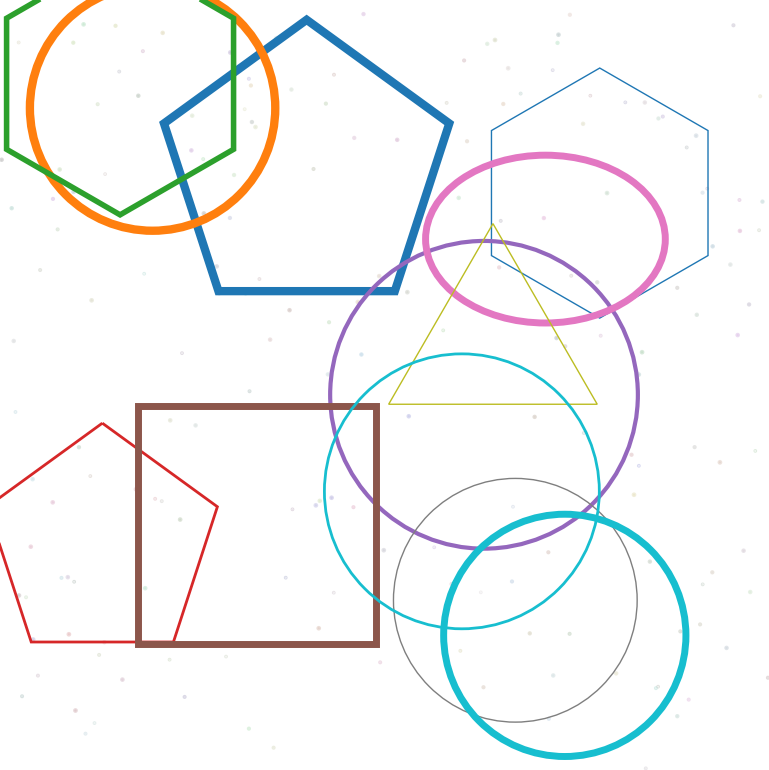[{"shape": "hexagon", "thickness": 0.5, "radius": 0.81, "center": [0.779, 0.749]}, {"shape": "pentagon", "thickness": 3, "radius": 0.97, "center": [0.398, 0.779]}, {"shape": "circle", "thickness": 3, "radius": 0.8, "center": [0.198, 0.86]}, {"shape": "hexagon", "thickness": 2, "radius": 0.85, "center": [0.156, 0.891]}, {"shape": "pentagon", "thickness": 1, "radius": 0.79, "center": [0.133, 0.293]}, {"shape": "circle", "thickness": 1.5, "radius": 1.0, "center": [0.629, 0.487]}, {"shape": "square", "thickness": 2.5, "radius": 0.77, "center": [0.334, 0.318]}, {"shape": "oval", "thickness": 2.5, "radius": 0.78, "center": [0.708, 0.689]}, {"shape": "circle", "thickness": 0.5, "radius": 0.79, "center": [0.669, 0.22]}, {"shape": "triangle", "thickness": 0.5, "radius": 0.78, "center": [0.64, 0.553]}, {"shape": "circle", "thickness": 1, "radius": 0.89, "center": [0.6, 0.362]}, {"shape": "circle", "thickness": 2.5, "radius": 0.79, "center": [0.733, 0.175]}]